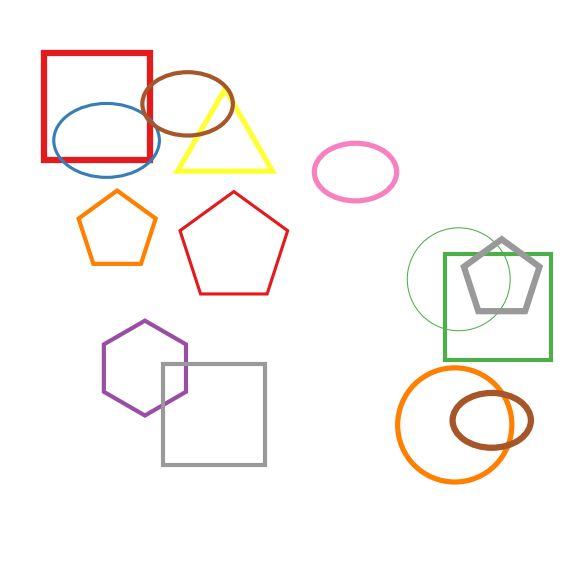[{"shape": "square", "thickness": 3, "radius": 0.46, "center": [0.168, 0.815]}, {"shape": "pentagon", "thickness": 1.5, "radius": 0.49, "center": [0.405, 0.569]}, {"shape": "oval", "thickness": 1.5, "radius": 0.46, "center": [0.185, 0.756]}, {"shape": "square", "thickness": 2, "radius": 0.46, "center": [0.863, 0.467]}, {"shape": "circle", "thickness": 0.5, "radius": 0.45, "center": [0.794, 0.516]}, {"shape": "hexagon", "thickness": 2, "radius": 0.41, "center": [0.251, 0.362]}, {"shape": "pentagon", "thickness": 2, "radius": 0.35, "center": [0.203, 0.599]}, {"shape": "circle", "thickness": 2.5, "radius": 0.49, "center": [0.787, 0.263]}, {"shape": "triangle", "thickness": 2.5, "radius": 0.48, "center": [0.39, 0.75]}, {"shape": "oval", "thickness": 3, "radius": 0.34, "center": [0.852, 0.271]}, {"shape": "oval", "thickness": 2, "radius": 0.39, "center": [0.325, 0.819]}, {"shape": "oval", "thickness": 2.5, "radius": 0.36, "center": [0.616, 0.701]}, {"shape": "square", "thickness": 2, "radius": 0.44, "center": [0.371, 0.281]}, {"shape": "pentagon", "thickness": 3, "radius": 0.34, "center": [0.869, 0.516]}]